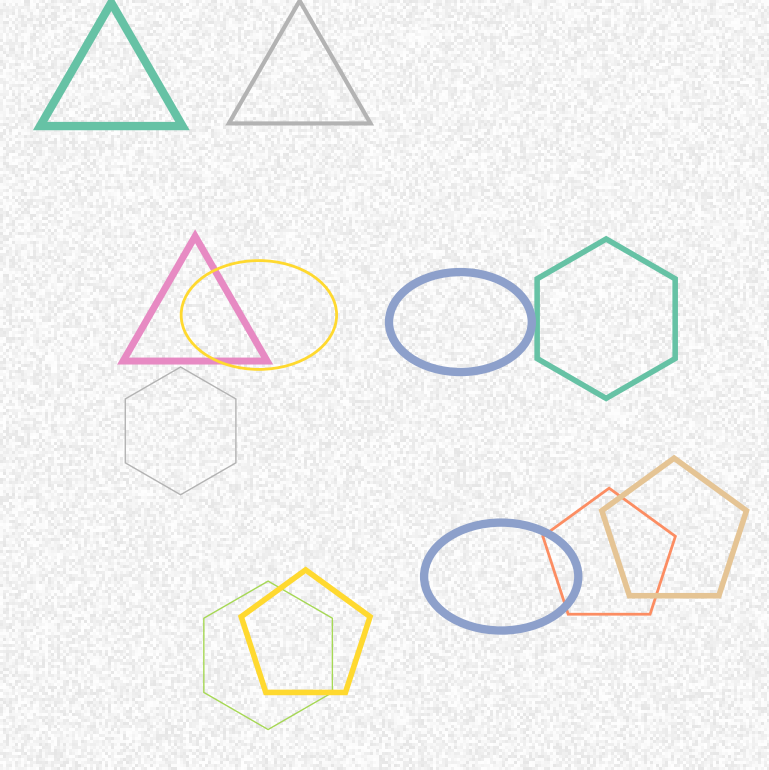[{"shape": "hexagon", "thickness": 2, "radius": 0.52, "center": [0.787, 0.586]}, {"shape": "triangle", "thickness": 3, "radius": 0.53, "center": [0.145, 0.89]}, {"shape": "pentagon", "thickness": 1, "radius": 0.45, "center": [0.791, 0.276]}, {"shape": "oval", "thickness": 3, "radius": 0.46, "center": [0.598, 0.582]}, {"shape": "oval", "thickness": 3, "radius": 0.5, "center": [0.651, 0.251]}, {"shape": "triangle", "thickness": 2.5, "radius": 0.54, "center": [0.253, 0.585]}, {"shape": "hexagon", "thickness": 0.5, "radius": 0.48, "center": [0.348, 0.149]}, {"shape": "oval", "thickness": 1, "radius": 0.5, "center": [0.336, 0.591]}, {"shape": "pentagon", "thickness": 2, "radius": 0.44, "center": [0.397, 0.172]}, {"shape": "pentagon", "thickness": 2, "radius": 0.49, "center": [0.876, 0.306]}, {"shape": "hexagon", "thickness": 0.5, "radius": 0.41, "center": [0.235, 0.44]}, {"shape": "triangle", "thickness": 1.5, "radius": 0.53, "center": [0.389, 0.893]}]